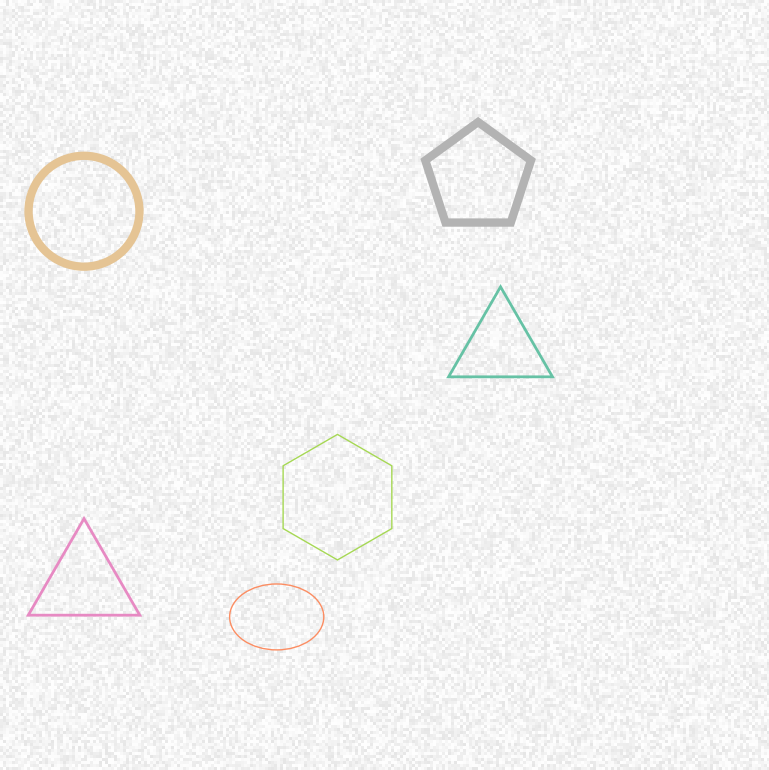[{"shape": "triangle", "thickness": 1, "radius": 0.39, "center": [0.65, 0.55]}, {"shape": "oval", "thickness": 0.5, "radius": 0.31, "center": [0.359, 0.199]}, {"shape": "triangle", "thickness": 1, "radius": 0.42, "center": [0.109, 0.243]}, {"shape": "hexagon", "thickness": 0.5, "radius": 0.41, "center": [0.438, 0.354]}, {"shape": "circle", "thickness": 3, "radius": 0.36, "center": [0.109, 0.726]}, {"shape": "pentagon", "thickness": 3, "radius": 0.36, "center": [0.621, 0.769]}]